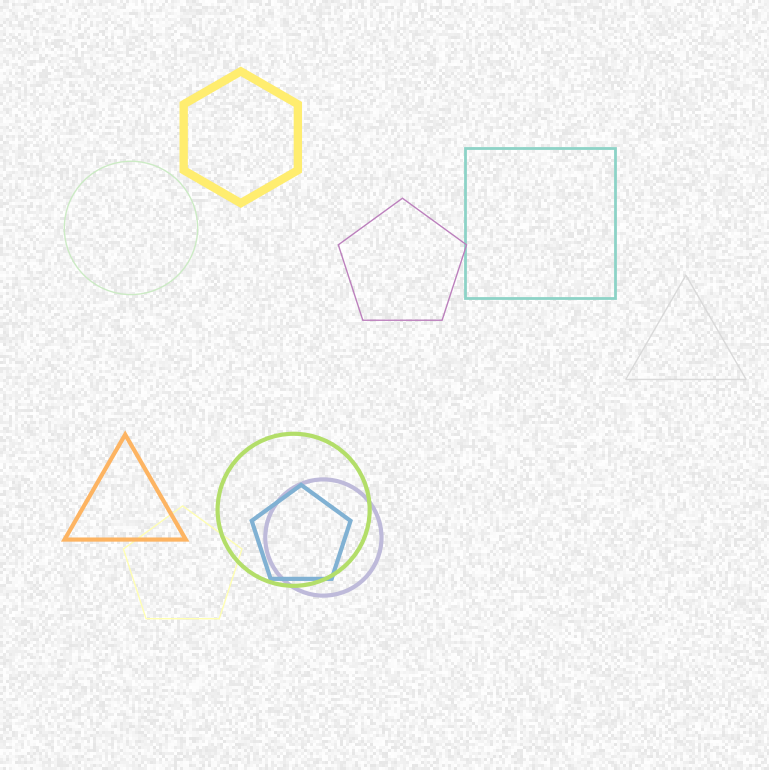[{"shape": "square", "thickness": 1, "radius": 0.48, "center": [0.701, 0.711]}, {"shape": "pentagon", "thickness": 0.5, "radius": 0.4, "center": [0.237, 0.262]}, {"shape": "circle", "thickness": 1.5, "radius": 0.38, "center": [0.42, 0.302]}, {"shape": "pentagon", "thickness": 1.5, "radius": 0.34, "center": [0.391, 0.303]}, {"shape": "triangle", "thickness": 1.5, "radius": 0.45, "center": [0.163, 0.345]}, {"shape": "circle", "thickness": 1.5, "radius": 0.49, "center": [0.381, 0.338]}, {"shape": "triangle", "thickness": 0.5, "radius": 0.45, "center": [0.891, 0.552]}, {"shape": "pentagon", "thickness": 0.5, "radius": 0.44, "center": [0.523, 0.655]}, {"shape": "circle", "thickness": 0.5, "radius": 0.43, "center": [0.17, 0.704]}, {"shape": "hexagon", "thickness": 3, "radius": 0.43, "center": [0.313, 0.822]}]